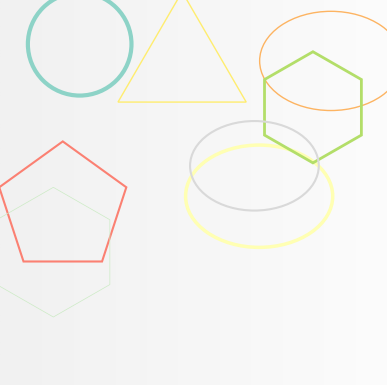[{"shape": "circle", "thickness": 3, "radius": 0.67, "center": [0.206, 0.885]}, {"shape": "oval", "thickness": 2.5, "radius": 0.95, "center": [0.669, 0.49]}, {"shape": "pentagon", "thickness": 1.5, "radius": 0.86, "center": [0.162, 0.46]}, {"shape": "oval", "thickness": 1, "radius": 0.92, "center": [0.854, 0.842]}, {"shape": "hexagon", "thickness": 2, "radius": 0.72, "center": [0.808, 0.721]}, {"shape": "oval", "thickness": 1.5, "radius": 0.83, "center": [0.657, 0.569]}, {"shape": "hexagon", "thickness": 0.5, "radius": 0.84, "center": [0.138, 0.345]}, {"shape": "triangle", "thickness": 1, "radius": 0.96, "center": [0.47, 0.83]}]